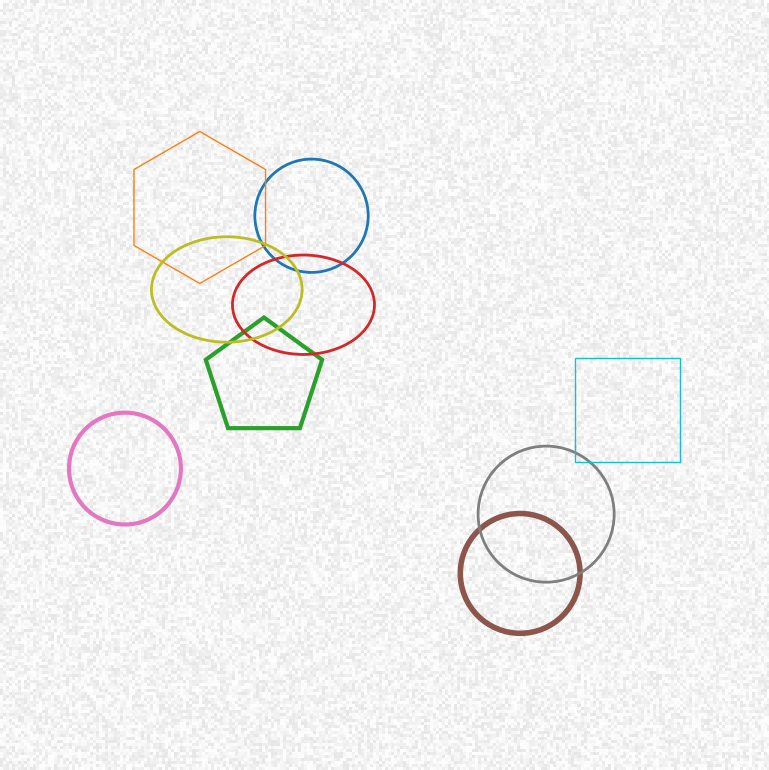[{"shape": "circle", "thickness": 1, "radius": 0.37, "center": [0.405, 0.72]}, {"shape": "hexagon", "thickness": 0.5, "radius": 0.49, "center": [0.259, 0.731]}, {"shape": "pentagon", "thickness": 1.5, "radius": 0.4, "center": [0.343, 0.508]}, {"shape": "oval", "thickness": 1, "radius": 0.46, "center": [0.394, 0.604]}, {"shape": "circle", "thickness": 2, "radius": 0.39, "center": [0.676, 0.255]}, {"shape": "circle", "thickness": 1.5, "radius": 0.36, "center": [0.162, 0.391]}, {"shape": "circle", "thickness": 1, "radius": 0.44, "center": [0.709, 0.332]}, {"shape": "oval", "thickness": 1, "radius": 0.49, "center": [0.295, 0.624]}, {"shape": "square", "thickness": 0.5, "radius": 0.34, "center": [0.815, 0.467]}]